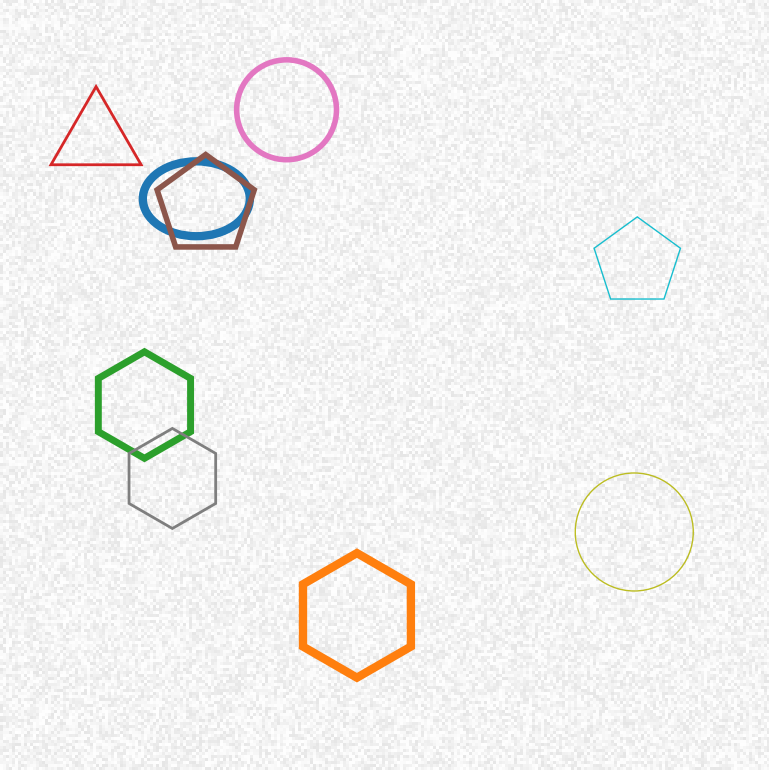[{"shape": "oval", "thickness": 3, "radius": 0.35, "center": [0.255, 0.742]}, {"shape": "hexagon", "thickness": 3, "radius": 0.4, "center": [0.464, 0.201]}, {"shape": "hexagon", "thickness": 2.5, "radius": 0.35, "center": [0.188, 0.474]}, {"shape": "triangle", "thickness": 1, "radius": 0.34, "center": [0.125, 0.82]}, {"shape": "pentagon", "thickness": 2, "radius": 0.33, "center": [0.267, 0.733]}, {"shape": "circle", "thickness": 2, "radius": 0.32, "center": [0.372, 0.857]}, {"shape": "hexagon", "thickness": 1, "radius": 0.32, "center": [0.224, 0.379]}, {"shape": "circle", "thickness": 0.5, "radius": 0.38, "center": [0.824, 0.309]}, {"shape": "pentagon", "thickness": 0.5, "radius": 0.29, "center": [0.828, 0.659]}]